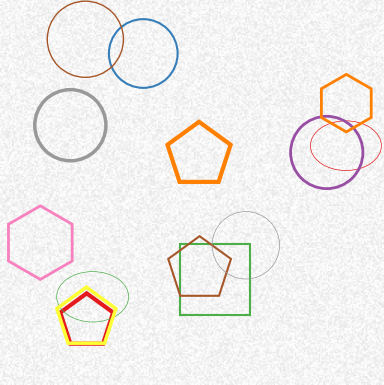[{"shape": "pentagon", "thickness": 3, "radius": 0.36, "center": [0.225, 0.166]}, {"shape": "oval", "thickness": 0.5, "radius": 0.46, "center": [0.898, 0.622]}, {"shape": "circle", "thickness": 1.5, "radius": 0.45, "center": [0.372, 0.861]}, {"shape": "square", "thickness": 1.5, "radius": 0.46, "center": [0.559, 0.274]}, {"shape": "oval", "thickness": 0.5, "radius": 0.47, "center": [0.241, 0.229]}, {"shape": "circle", "thickness": 2, "radius": 0.47, "center": [0.849, 0.604]}, {"shape": "pentagon", "thickness": 3, "radius": 0.43, "center": [0.517, 0.597]}, {"shape": "hexagon", "thickness": 2, "radius": 0.37, "center": [0.899, 0.732]}, {"shape": "pentagon", "thickness": 2.5, "radius": 0.4, "center": [0.224, 0.174]}, {"shape": "pentagon", "thickness": 1.5, "radius": 0.43, "center": [0.518, 0.301]}, {"shape": "circle", "thickness": 1, "radius": 0.49, "center": [0.222, 0.898]}, {"shape": "hexagon", "thickness": 2, "radius": 0.48, "center": [0.105, 0.37]}, {"shape": "circle", "thickness": 0.5, "radius": 0.44, "center": [0.639, 0.363]}, {"shape": "circle", "thickness": 2.5, "radius": 0.46, "center": [0.183, 0.675]}]